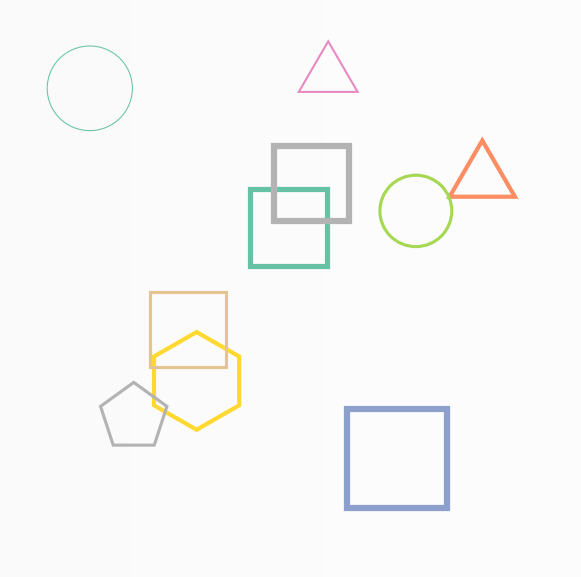[{"shape": "square", "thickness": 2.5, "radius": 0.33, "center": [0.496, 0.606]}, {"shape": "circle", "thickness": 0.5, "radius": 0.37, "center": [0.154, 0.846]}, {"shape": "triangle", "thickness": 2, "radius": 0.32, "center": [0.83, 0.691]}, {"shape": "square", "thickness": 3, "radius": 0.43, "center": [0.683, 0.205]}, {"shape": "triangle", "thickness": 1, "radius": 0.29, "center": [0.565, 0.869]}, {"shape": "circle", "thickness": 1.5, "radius": 0.31, "center": [0.715, 0.634]}, {"shape": "hexagon", "thickness": 2, "radius": 0.42, "center": [0.338, 0.34]}, {"shape": "square", "thickness": 1.5, "radius": 0.33, "center": [0.323, 0.428]}, {"shape": "square", "thickness": 3, "radius": 0.32, "center": [0.536, 0.681]}, {"shape": "pentagon", "thickness": 1.5, "radius": 0.3, "center": [0.23, 0.277]}]